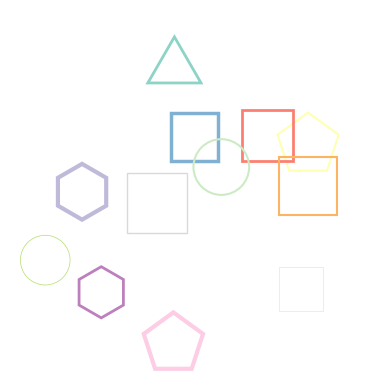[{"shape": "triangle", "thickness": 2, "radius": 0.4, "center": [0.453, 0.824]}, {"shape": "pentagon", "thickness": 1.5, "radius": 0.42, "center": [0.8, 0.624]}, {"shape": "hexagon", "thickness": 3, "radius": 0.36, "center": [0.213, 0.502]}, {"shape": "square", "thickness": 2, "radius": 0.33, "center": [0.694, 0.649]}, {"shape": "square", "thickness": 2.5, "radius": 0.31, "center": [0.505, 0.644]}, {"shape": "square", "thickness": 1.5, "radius": 0.38, "center": [0.799, 0.518]}, {"shape": "circle", "thickness": 0.5, "radius": 0.32, "center": [0.117, 0.324]}, {"shape": "pentagon", "thickness": 3, "radius": 0.4, "center": [0.45, 0.108]}, {"shape": "square", "thickness": 1, "radius": 0.39, "center": [0.407, 0.472]}, {"shape": "hexagon", "thickness": 2, "radius": 0.33, "center": [0.263, 0.241]}, {"shape": "circle", "thickness": 1.5, "radius": 0.36, "center": [0.575, 0.566]}, {"shape": "square", "thickness": 0.5, "radius": 0.29, "center": [0.782, 0.249]}]